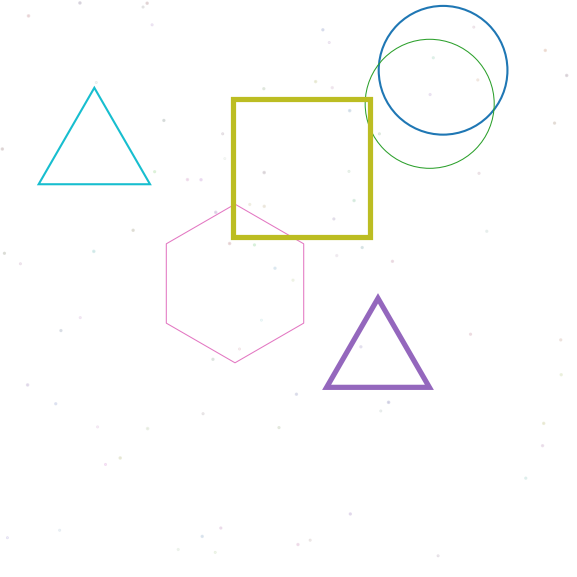[{"shape": "circle", "thickness": 1, "radius": 0.56, "center": [0.767, 0.877]}, {"shape": "circle", "thickness": 0.5, "radius": 0.56, "center": [0.744, 0.819]}, {"shape": "triangle", "thickness": 2.5, "radius": 0.51, "center": [0.655, 0.38]}, {"shape": "hexagon", "thickness": 0.5, "radius": 0.69, "center": [0.407, 0.508]}, {"shape": "square", "thickness": 2.5, "radius": 0.59, "center": [0.523, 0.708]}, {"shape": "triangle", "thickness": 1, "radius": 0.56, "center": [0.163, 0.736]}]